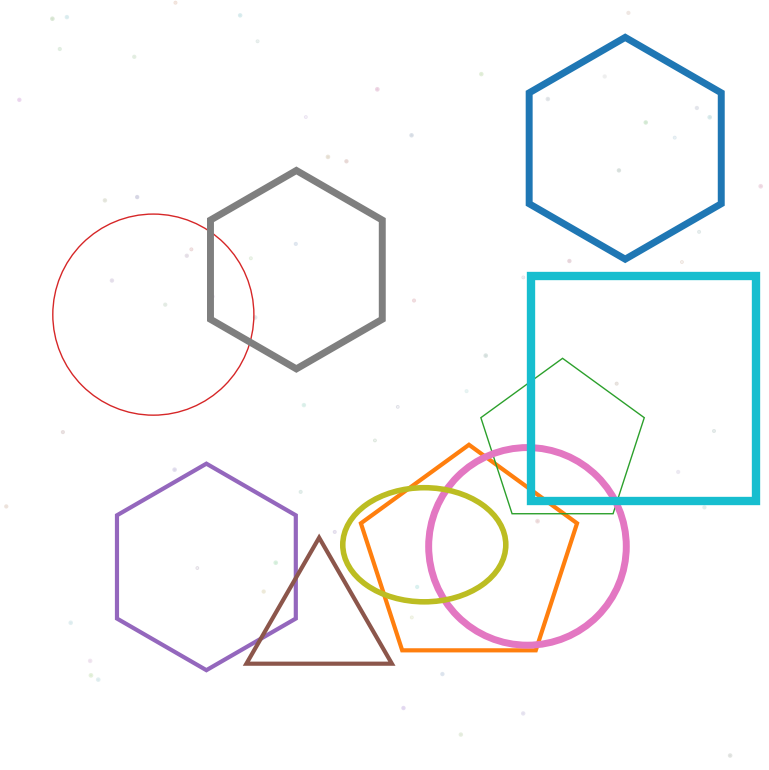[{"shape": "hexagon", "thickness": 2.5, "radius": 0.72, "center": [0.812, 0.807]}, {"shape": "pentagon", "thickness": 1.5, "radius": 0.74, "center": [0.609, 0.275]}, {"shape": "pentagon", "thickness": 0.5, "radius": 0.56, "center": [0.731, 0.423]}, {"shape": "circle", "thickness": 0.5, "radius": 0.65, "center": [0.199, 0.591]}, {"shape": "hexagon", "thickness": 1.5, "radius": 0.67, "center": [0.268, 0.264]}, {"shape": "triangle", "thickness": 1.5, "radius": 0.55, "center": [0.414, 0.193]}, {"shape": "circle", "thickness": 2.5, "radius": 0.64, "center": [0.685, 0.29]}, {"shape": "hexagon", "thickness": 2.5, "radius": 0.64, "center": [0.385, 0.65]}, {"shape": "oval", "thickness": 2, "radius": 0.53, "center": [0.551, 0.293]}, {"shape": "square", "thickness": 3, "radius": 0.73, "center": [0.835, 0.495]}]